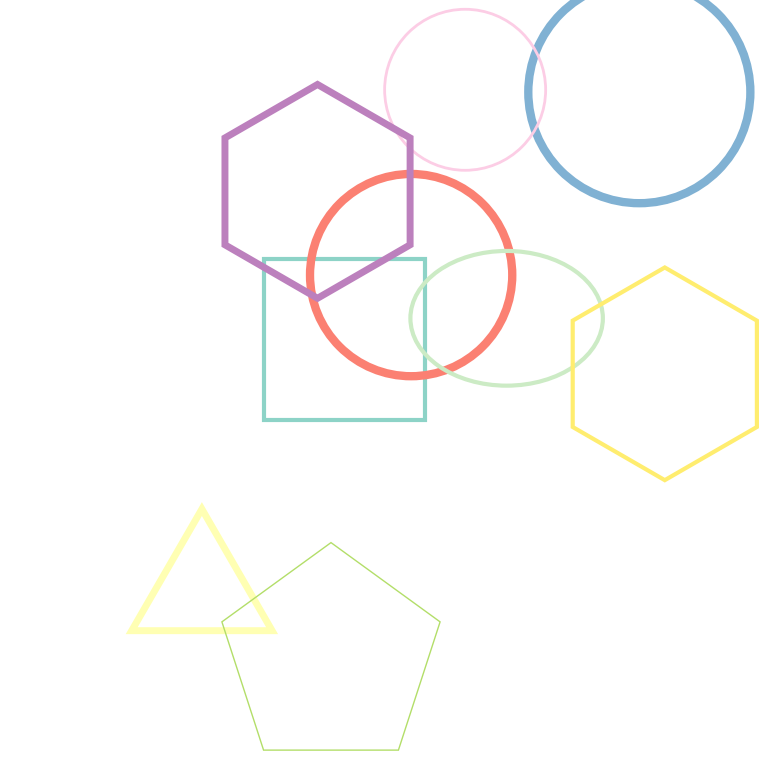[{"shape": "square", "thickness": 1.5, "radius": 0.52, "center": [0.447, 0.559]}, {"shape": "triangle", "thickness": 2.5, "radius": 0.53, "center": [0.262, 0.234]}, {"shape": "circle", "thickness": 3, "radius": 0.66, "center": [0.534, 0.643]}, {"shape": "circle", "thickness": 3, "radius": 0.72, "center": [0.83, 0.88]}, {"shape": "pentagon", "thickness": 0.5, "radius": 0.74, "center": [0.43, 0.146]}, {"shape": "circle", "thickness": 1, "radius": 0.52, "center": [0.604, 0.883]}, {"shape": "hexagon", "thickness": 2.5, "radius": 0.69, "center": [0.412, 0.751]}, {"shape": "oval", "thickness": 1.5, "radius": 0.62, "center": [0.658, 0.587]}, {"shape": "hexagon", "thickness": 1.5, "radius": 0.69, "center": [0.863, 0.515]}]